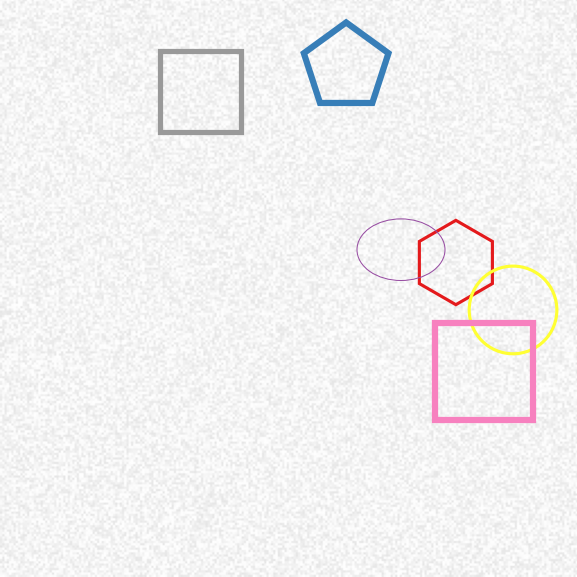[{"shape": "hexagon", "thickness": 1.5, "radius": 0.37, "center": [0.789, 0.545]}, {"shape": "pentagon", "thickness": 3, "radius": 0.39, "center": [0.599, 0.883]}, {"shape": "oval", "thickness": 0.5, "radius": 0.38, "center": [0.694, 0.567]}, {"shape": "circle", "thickness": 1.5, "radius": 0.38, "center": [0.888, 0.462]}, {"shape": "square", "thickness": 3, "radius": 0.42, "center": [0.838, 0.356]}, {"shape": "square", "thickness": 2.5, "radius": 0.35, "center": [0.348, 0.841]}]